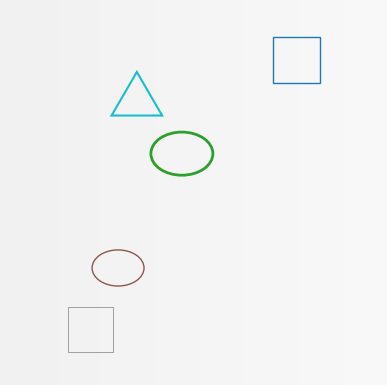[{"shape": "square", "thickness": 1, "radius": 0.3, "center": [0.766, 0.844]}, {"shape": "oval", "thickness": 2, "radius": 0.4, "center": [0.469, 0.601]}, {"shape": "oval", "thickness": 1, "radius": 0.33, "center": [0.305, 0.304]}, {"shape": "square", "thickness": 0.5, "radius": 0.29, "center": [0.233, 0.145]}, {"shape": "triangle", "thickness": 1.5, "radius": 0.38, "center": [0.353, 0.738]}]